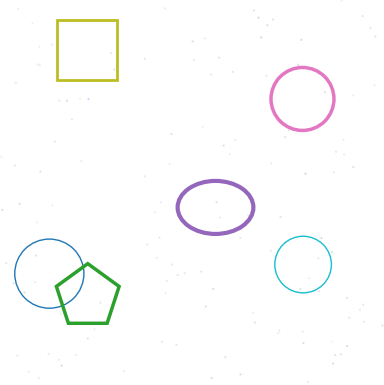[{"shape": "circle", "thickness": 1, "radius": 0.45, "center": [0.128, 0.289]}, {"shape": "pentagon", "thickness": 2.5, "radius": 0.43, "center": [0.228, 0.23]}, {"shape": "oval", "thickness": 3, "radius": 0.49, "center": [0.56, 0.461]}, {"shape": "circle", "thickness": 2.5, "radius": 0.41, "center": [0.786, 0.743]}, {"shape": "square", "thickness": 2, "radius": 0.39, "center": [0.227, 0.869]}, {"shape": "circle", "thickness": 1, "radius": 0.37, "center": [0.787, 0.313]}]